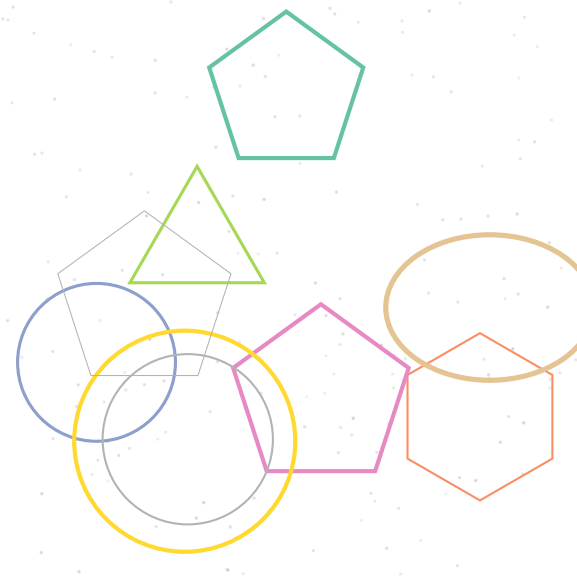[{"shape": "pentagon", "thickness": 2, "radius": 0.7, "center": [0.496, 0.839]}, {"shape": "hexagon", "thickness": 1, "radius": 0.72, "center": [0.831, 0.277]}, {"shape": "circle", "thickness": 1.5, "radius": 0.68, "center": [0.167, 0.372]}, {"shape": "pentagon", "thickness": 2, "radius": 0.8, "center": [0.556, 0.313]}, {"shape": "triangle", "thickness": 1.5, "radius": 0.67, "center": [0.341, 0.577]}, {"shape": "circle", "thickness": 2, "radius": 0.96, "center": [0.32, 0.235]}, {"shape": "oval", "thickness": 2.5, "radius": 0.9, "center": [0.848, 0.467]}, {"shape": "circle", "thickness": 1, "radius": 0.74, "center": [0.325, 0.239]}, {"shape": "pentagon", "thickness": 0.5, "radius": 0.79, "center": [0.25, 0.476]}]